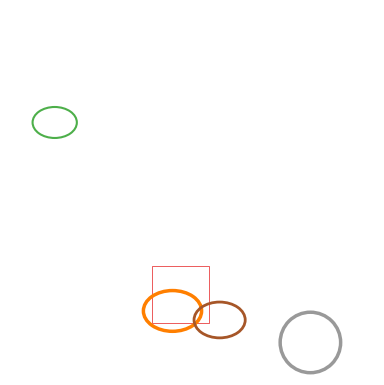[{"shape": "square", "thickness": 0.5, "radius": 0.37, "center": [0.468, 0.235]}, {"shape": "oval", "thickness": 1.5, "radius": 0.29, "center": [0.142, 0.682]}, {"shape": "oval", "thickness": 2.5, "radius": 0.38, "center": [0.448, 0.192]}, {"shape": "oval", "thickness": 2, "radius": 0.33, "center": [0.57, 0.169]}, {"shape": "circle", "thickness": 2.5, "radius": 0.39, "center": [0.806, 0.11]}]